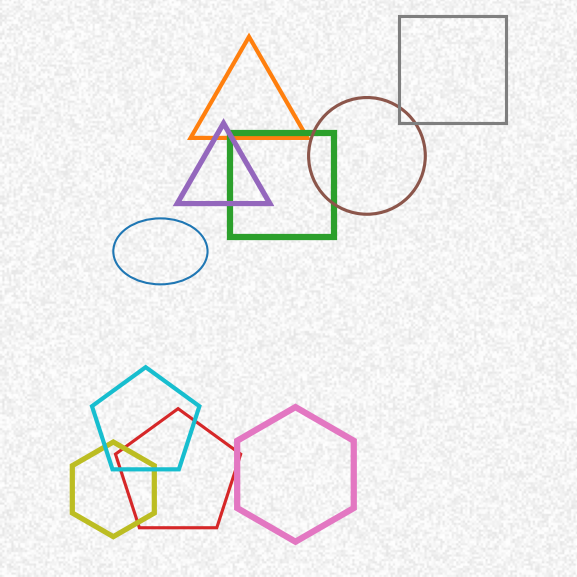[{"shape": "oval", "thickness": 1, "radius": 0.41, "center": [0.278, 0.564]}, {"shape": "triangle", "thickness": 2, "radius": 0.58, "center": [0.431, 0.819]}, {"shape": "square", "thickness": 3, "radius": 0.45, "center": [0.488, 0.679]}, {"shape": "pentagon", "thickness": 1.5, "radius": 0.57, "center": [0.308, 0.178]}, {"shape": "triangle", "thickness": 2.5, "radius": 0.46, "center": [0.387, 0.693]}, {"shape": "circle", "thickness": 1.5, "radius": 0.51, "center": [0.635, 0.729]}, {"shape": "hexagon", "thickness": 3, "radius": 0.58, "center": [0.512, 0.178]}, {"shape": "square", "thickness": 1.5, "radius": 0.46, "center": [0.784, 0.878]}, {"shape": "hexagon", "thickness": 2.5, "radius": 0.41, "center": [0.196, 0.152]}, {"shape": "pentagon", "thickness": 2, "radius": 0.49, "center": [0.252, 0.266]}]